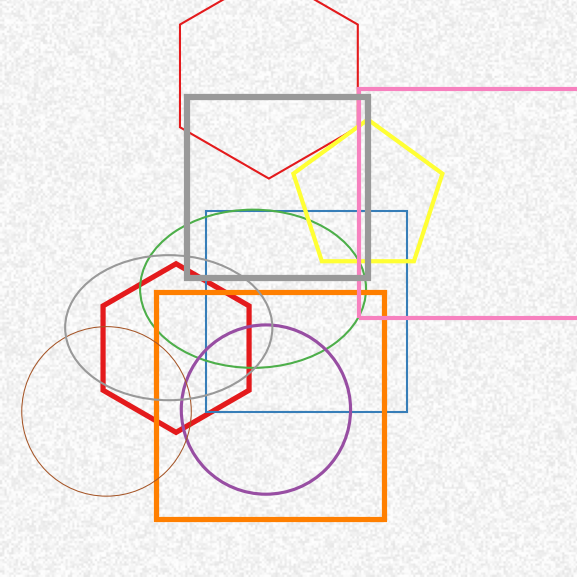[{"shape": "hexagon", "thickness": 2.5, "radius": 0.73, "center": [0.305, 0.396]}, {"shape": "hexagon", "thickness": 1, "radius": 0.89, "center": [0.466, 0.868]}, {"shape": "square", "thickness": 1, "radius": 0.87, "center": [0.531, 0.459]}, {"shape": "oval", "thickness": 1, "radius": 0.98, "center": [0.438, 0.499]}, {"shape": "circle", "thickness": 1.5, "radius": 0.73, "center": [0.46, 0.29]}, {"shape": "square", "thickness": 2.5, "radius": 0.99, "center": [0.468, 0.297]}, {"shape": "pentagon", "thickness": 2, "radius": 0.68, "center": [0.637, 0.657]}, {"shape": "circle", "thickness": 0.5, "radius": 0.73, "center": [0.184, 0.287]}, {"shape": "square", "thickness": 2, "radius": 0.99, "center": [0.821, 0.646]}, {"shape": "oval", "thickness": 1, "radius": 0.9, "center": [0.292, 0.432]}, {"shape": "square", "thickness": 3, "radius": 0.78, "center": [0.48, 0.675]}]